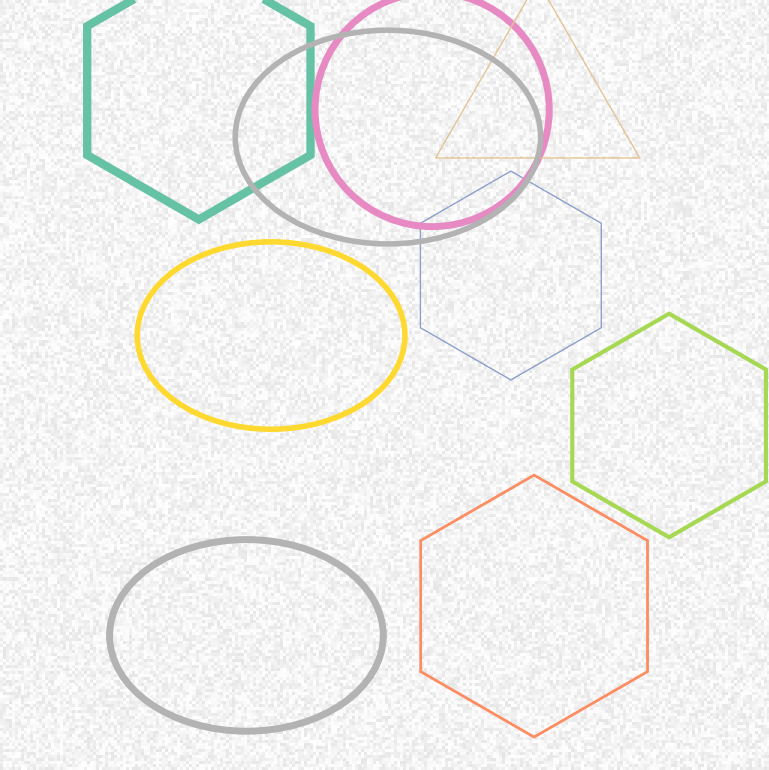[{"shape": "hexagon", "thickness": 3, "radius": 0.84, "center": [0.258, 0.882]}, {"shape": "hexagon", "thickness": 1, "radius": 0.85, "center": [0.694, 0.213]}, {"shape": "hexagon", "thickness": 0.5, "radius": 0.68, "center": [0.663, 0.642]}, {"shape": "circle", "thickness": 2.5, "radius": 0.76, "center": [0.561, 0.858]}, {"shape": "hexagon", "thickness": 1.5, "radius": 0.73, "center": [0.869, 0.447]}, {"shape": "oval", "thickness": 2, "radius": 0.87, "center": [0.352, 0.564]}, {"shape": "triangle", "thickness": 0.5, "radius": 0.77, "center": [0.698, 0.871]}, {"shape": "oval", "thickness": 2, "radius": 0.99, "center": [0.504, 0.822]}, {"shape": "oval", "thickness": 2.5, "radius": 0.89, "center": [0.32, 0.175]}]